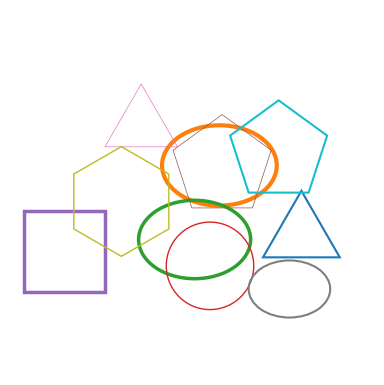[{"shape": "triangle", "thickness": 1.5, "radius": 0.58, "center": [0.783, 0.389]}, {"shape": "oval", "thickness": 3, "radius": 0.75, "center": [0.57, 0.57]}, {"shape": "oval", "thickness": 2.5, "radius": 0.73, "center": [0.505, 0.378]}, {"shape": "circle", "thickness": 1, "radius": 0.57, "center": [0.545, 0.309]}, {"shape": "square", "thickness": 2.5, "radius": 0.53, "center": [0.168, 0.347]}, {"shape": "pentagon", "thickness": 0.5, "radius": 0.67, "center": [0.577, 0.568]}, {"shape": "triangle", "thickness": 0.5, "radius": 0.54, "center": [0.367, 0.673]}, {"shape": "oval", "thickness": 1.5, "radius": 0.53, "center": [0.752, 0.249]}, {"shape": "hexagon", "thickness": 1, "radius": 0.71, "center": [0.315, 0.477]}, {"shape": "pentagon", "thickness": 1.5, "radius": 0.66, "center": [0.724, 0.607]}]